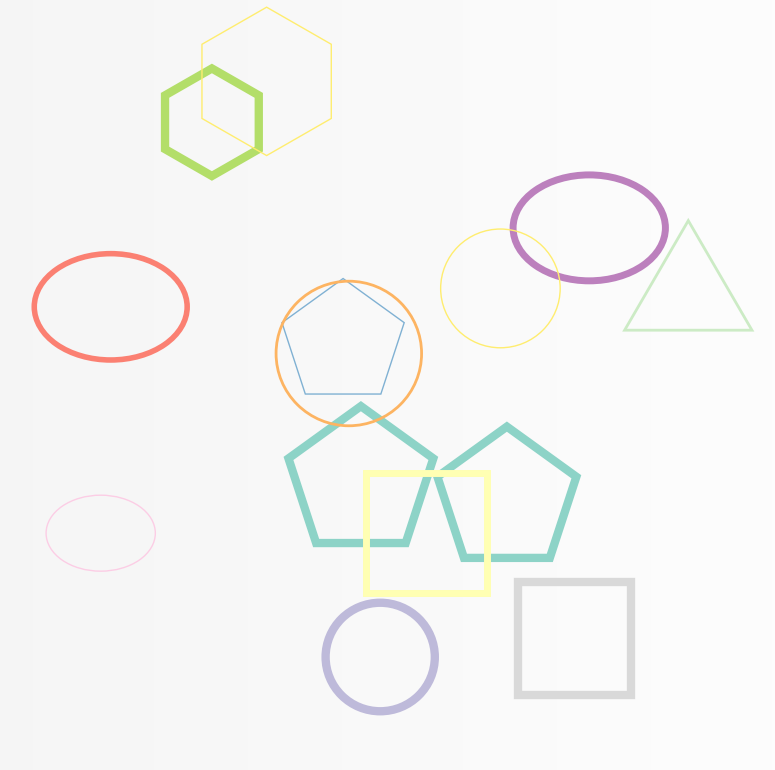[{"shape": "pentagon", "thickness": 3, "radius": 0.49, "center": [0.466, 0.374]}, {"shape": "pentagon", "thickness": 3, "radius": 0.47, "center": [0.654, 0.352]}, {"shape": "square", "thickness": 2.5, "radius": 0.39, "center": [0.55, 0.308]}, {"shape": "circle", "thickness": 3, "radius": 0.35, "center": [0.491, 0.147]}, {"shape": "oval", "thickness": 2, "radius": 0.49, "center": [0.143, 0.602]}, {"shape": "pentagon", "thickness": 0.5, "radius": 0.41, "center": [0.443, 0.555]}, {"shape": "circle", "thickness": 1, "radius": 0.47, "center": [0.45, 0.541]}, {"shape": "hexagon", "thickness": 3, "radius": 0.35, "center": [0.273, 0.841]}, {"shape": "oval", "thickness": 0.5, "radius": 0.35, "center": [0.13, 0.308]}, {"shape": "square", "thickness": 3, "radius": 0.37, "center": [0.741, 0.171]}, {"shape": "oval", "thickness": 2.5, "radius": 0.49, "center": [0.76, 0.704]}, {"shape": "triangle", "thickness": 1, "radius": 0.47, "center": [0.888, 0.619]}, {"shape": "hexagon", "thickness": 0.5, "radius": 0.48, "center": [0.344, 0.894]}, {"shape": "circle", "thickness": 0.5, "radius": 0.39, "center": [0.646, 0.625]}]